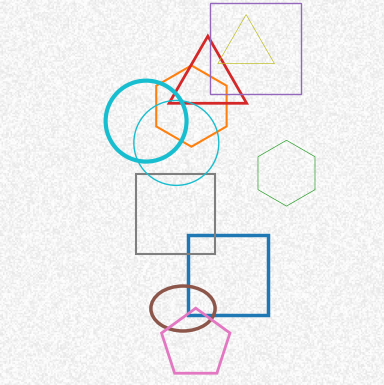[{"shape": "square", "thickness": 2.5, "radius": 0.52, "center": [0.593, 0.286]}, {"shape": "hexagon", "thickness": 1.5, "radius": 0.53, "center": [0.497, 0.724]}, {"shape": "hexagon", "thickness": 0.5, "radius": 0.43, "center": [0.744, 0.55]}, {"shape": "triangle", "thickness": 2, "radius": 0.58, "center": [0.54, 0.79]}, {"shape": "square", "thickness": 1, "radius": 0.59, "center": [0.664, 0.875]}, {"shape": "oval", "thickness": 2.5, "radius": 0.42, "center": [0.475, 0.199]}, {"shape": "pentagon", "thickness": 2, "radius": 0.47, "center": [0.508, 0.106]}, {"shape": "square", "thickness": 1.5, "radius": 0.52, "center": [0.456, 0.444]}, {"shape": "triangle", "thickness": 0.5, "radius": 0.43, "center": [0.639, 0.877]}, {"shape": "circle", "thickness": 1, "radius": 0.55, "center": [0.458, 0.629]}, {"shape": "circle", "thickness": 3, "radius": 0.53, "center": [0.379, 0.685]}]